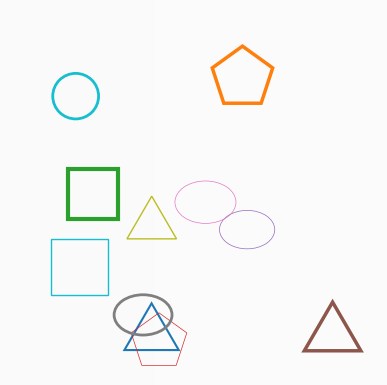[{"shape": "triangle", "thickness": 1.5, "radius": 0.4, "center": [0.391, 0.131]}, {"shape": "pentagon", "thickness": 2.5, "radius": 0.41, "center": [0.626, 0.798]}, {"shape": "square", "thickness": 3, "radius": 0.32, "center": [0.24, 0.496]}, {"shape": "pentagon", "thickness": 0.5, "radius": 0.38, "center": [0.41, 0.112]}, {"shape": "oval", "thickness": 0.5, "radius": 0.36, "center": [0.638, 0.404]}, {"shape": "triangle", "thickness": 2.5, "radius": 0.42, "center": [0.858, 0.131]}, {"shape": "oval", "thickness": 0.5, "radius": 0.39, "center": [0.53, 0.475]}, {"shape": "oval", "thickness": 2, "radius": 0.37, "center": [0.369, 0.182]}, {"shape": "triangle", "thickness": 1, "radius": 0.37, "center": [0.392, 0.417]}, {"shape": "square", "thickness": 1, "radius": 0.37, "center": [0.204, 0.307]}, {"shape": "circle", "thickness": 2, "radius": 0.3, "center": [0.195, 0.75]}]